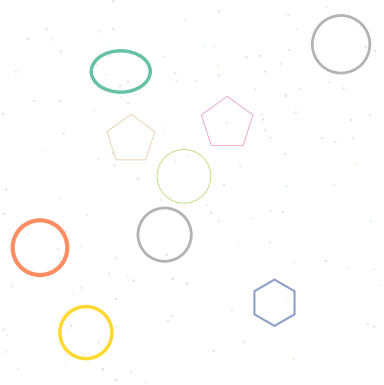[{"shape": "oval", "thickness": 2.5, "radius": 0.38, "center": [0.314, 0.814]}, {"shape": "circle", "thickness": 3, "radius": 0.36, "center": [0.104, 0.357]}, {"shape": "hexagon", "thickness": 1.5, "radius": 0.3, "center": [0.713, 0.214]}, {"shape": "pentagon", "thickness": 0.5, "radius": 0.35, "center": [0.59, 0.679]}, {"shape": "circle", "thickness": 0.5, "radius": 0.35, "center": [0.478, 0.542]}, {"shape": "circle", "thickness": 2.5, "radius": 0.34, "center": [0.223, 0.136]}, {"shape": "pentagon", "thickness": 0.5, "radius": 0.33, "center": [0.34, 0.638]}, {"shape": "circle", "thickness": 2, "radius": 0.37, "center": [0.886, 0.885]}, {"shape": "circle", "thickness": 2, "radius": 0.35, "center": [0.428, 0.391]}]